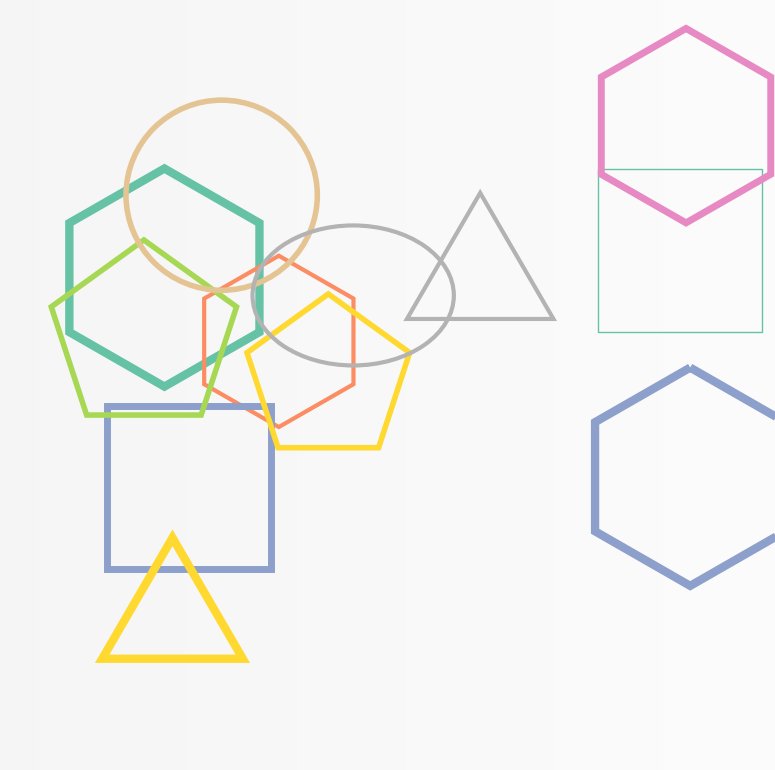[{"shape": "hexagon", "thickness": 3, "radius": 0.71, "center": [0.212, 0.64]}, {"shape": "square", "thickness": 0.5, "radius": 0.53, "center": [0.877, 0.674]}, {"shape": "hexagon", "thickness": 1.5, "radius": 0.56, "center": [0.36, 0.557]}, {"shape": "square", "thickness": 2.5, "radius": 0.53, "center": [0.244, 0.367]}, {"shape": "hexagon", "thickness": 3, "radius": 0.71, "center": [0.891, 0.381]}, {"shape": "hexagon", "thickness": 2.5, "radius": 0.63, "center": [0.885, 0.837]}, {"shape": "pentagon", "thickness": 2, "radius": 0.63, "center": [0.186, 0.563]}, {"shape": "pentagon", "thickness": 2, "radius": 0.55, "center": [0.424, 0.508]}, {"shape": "triangle", "thickness": 3, "radius": 0.52, "center": [0.223, 0.197]}, {"shape": "circle", "thickness": 2, "radius": 0.62, "center": [0.286, 0.746]}, {"shape": "triangle", "thickness": 1.5, "radius": 0.55, "center": [0.62, 0.64]}, {"shape": "oval", "thickness": 1.5, "radius": 0.65, "center": [0.456, 0.616]}]